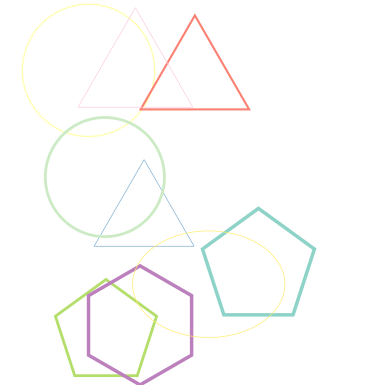[{"shape": "pentagon", "thickness": 2.5, "radius": 0.76, "center": [0.671, 0.306]}, {"shape": "circle", "thickness": 1, "radius": 0.86, "center": [0.23, 0.817]}, {"shape": "triangle", "thickness": 1.5, "radius": 0.81, "center": [0.506, 0.797]}, {"shape": "triangle", "thickness": 0.5, "radius": 0.75, "center": [0.374, 0.435]}, {"shape": "pentagon", "thickness": 2, "radius": 0.69, "center": [0.275, 0.136]}, {"shape": "triangle", "thickness": 0.5, "radius": 0.86, "center": [0.352, 0.808]}, {"shape": "hexagon", "thickness": 2.5, "radius": 0.77, "center": [0.364, 0.155]}, {"shape": "circle", "thickness": 2, "radius": 0.77, "center": [0.272, 0.54]}, {"shape": "oval", "thickness": 0.5, "radius": 0.99, "center": [0.542, 0.262]}]